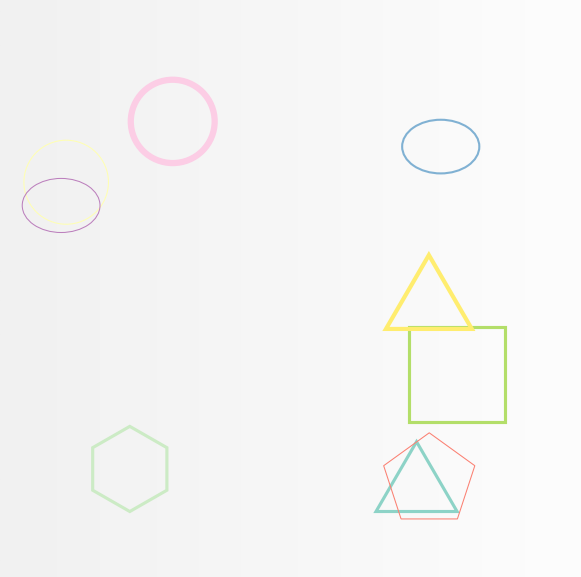[{"shape": "triangle", "thickness": 1.5, "radius": 0.4, "center": [0.717, 0.154]}, {"shape": "circle", "thickness": 0.5, "radius": 0.36, "center": [0.114, 0.684]}, {"shape": "pentagon", "thickness": 0.5, "radius": 0.41, "center": [0.738, 0.167]}, {"shape": "oval", "thickness": 1, "radius": 0.33, "center": [0.758, 0.745]}, {"shape": "square", "thickness": 1.5, "radius": 0.41, "center": [0.786, 0.351]}, {"shape": "circle", "thickness": 3, "radius": 0.36, "center": [0.297, 0.789]}, {"shape": "oval", "thickness": 0.5, "radius": 0.33, "center": [0.105, 0.643]}, {"shape": "hexagon", "thickness": 1.5, "radius": 0.37, "center": [0.223, 0.187]}, {"shape": "triangle", "thickness": 2, "radius": 0.43, "center": [0.738, 0.472]}]